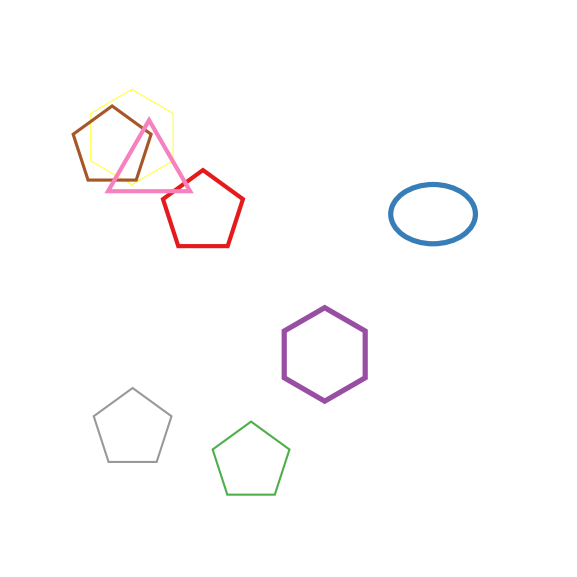[{"shape": "pentagon", "thickness": 2, "radius": 0.36, "center": [0.351, 0.632]}, {"shape": "oval", "thickness": 2.5, "radius": 0.37, "center": [0.75, 0.628]}, {"shape": "pentagon", "thickness": 1, "radius": 0.35, "center": [0.435, 0.199]}, {"shape": "hexagon", "thickness": 2.5, "radius": 0.4, "center": [0.562, 0.385]}, {"shape": "hexagon", "thickness": 0.5, "radius": 0.41, "center": [0.228, 0.762]}, {"shape": "pentagon", "thickness": 1.5, "radius": 0.35, "center": [0.194, 0.745]}, {"shape": "triangle", "thickness": 2, "radius": 0.41, "center": [0.258, 0.709]}, {"shape": "pentagon", "thickness": 1, "radius": 0.35, "center": [0.23, 0.256]}]